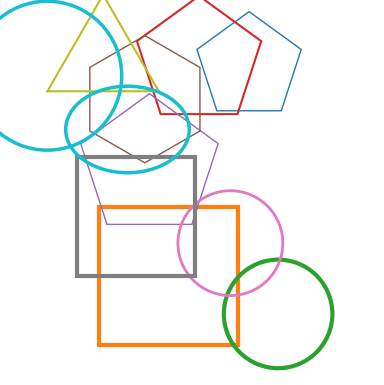[{"shape": "pentagon", "thickness": 1, "radius": 0.71, "center": [0.647, 0.827]}, {"shape": "square", "thickness": 3, "radius": 0.9, "center": [0.438, 0.283]}, {"shape": "circle", "thickness": 3, "radius": 0.7, "center": [0.722, 0.185]}, {"shape": "pentagon", "thickness": 1.5, "radius": 0.85, "center": [0.517, 0.841]}, {"shape": "pentagon", "thickness": 1, "radius": 0.94, "center": [0.388, 0.569]}, {"shape": "hexagon", "thickness": 1, "radius": 0.83, "center": [0.376, 0.742]}, {"shape": "circle", "thickness": 2, "radius": 0.68, "center": [0.598, 0.368]}, {"shape": "square", "thickness": 3, "radius": 0.77, "center": [0.353, 0.438]}, {"shape": "triangle", "thickness": 1.5, "radius": 0.84, "center": [0.268, 0.846]}, {"shape": "circle", "thickness": 2.5, "radius": 0.97, "center": [0.123, 0.803]}, {"shape": "oval", "thickness": 2.5, "radius": 0.8, "center": [0.331, 0.664]}]